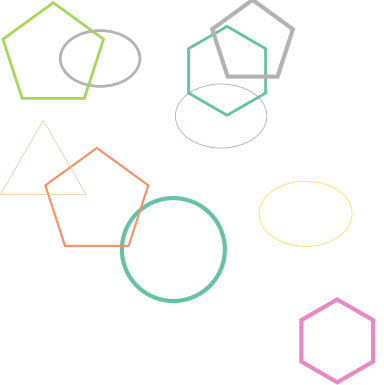[{"shape": "hexagon", "thickness": 2, "radius": 0.58, "center": [0.59, 0.816]}, {"shape": "circle", "thickness": 3, "radius": 0.67, "center": [0.45, 0.352]}, {"shape": "pentagon", "thickness": 1.5, "radius": 0.7, "center": [0.251, 0.475]}, {"shape": "oval", "thickness": 0.5, "radius": 0.59, "center": [0.574, 0.699]}, {"shape": "hexagon", "thickness": 3, "radius": 0.54, "center": [0.876, 0.115]}, {"shape": "pentagon", "thickness": 2, "radius": 0.69, "center": [0.138, 0.856]}, {"shape": "oval", "thickness": 0.5, "radius": 0.6, "center": [0.794, 0.445]}, {"shape": "triangle", "thickness": 0.5, "radius": 0.64, "center": [0.112, 0.559]}, {"shape": "oval", "thickness": 2, "radius": 0.52, "center": [0.26, 0.848]}, {"shape": "pentagon", "thickness": 3, "radius": 0.55, "center": [0.656, 0.89]}]